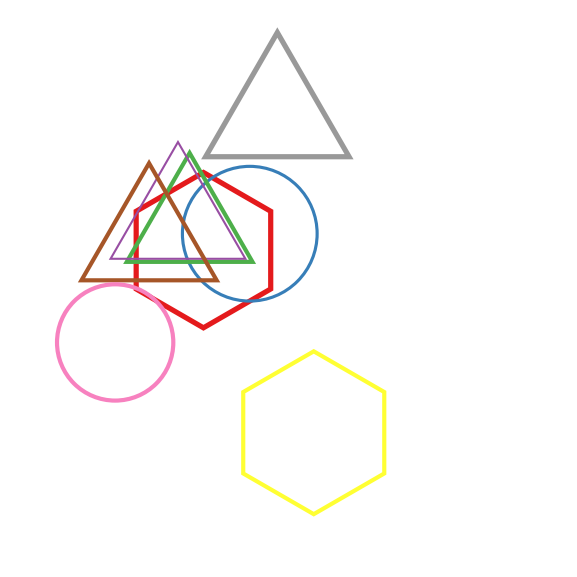[{"shape": "hexagon", "thickness": 2.5, "radius": 0.67, "center": [0.352, 0.566]}, {"shape": "circle", "thickness": 1.5, "radius": 0.58, "center": [0.433, 0.594]}, {"shape": "triangle", "thickness": 2, "radius": 0.63, "center": [0.328, 0.609]}, {"shape": "triangle", "thickness": 1, "radius": 0.67, "center": [0.308, 0.618]}, {"shape": "hexagon", "thickness": 2, "radius": 0.7, "center": [0.543, 0.25]}, {"shape": "triangle", "thickness": 2, "radius": 0.68, "center": [0.258, 0.581]}, {"shape": "circle", "thickness": 2, "radius": 0.5, "center": [0.199, 0.406]}, {"shape": "triangle", "thickness": 2.5, "radius": 0.72, "center": [0.48, 0.799]}]